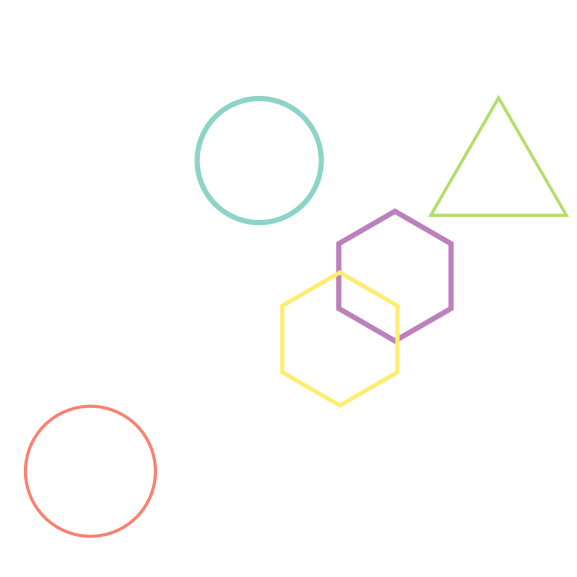[{"shape": "circle", "thickness": 2.5, "radius": 0.54, "center": [0.449, 0.721]}, {"shape": "circle", "thickness": 1.5, "radius": 0.56, "center": [0.157, 0.183]}, {"shape": "triangle", "thickness": 1.5, "radius": 0.68, "center": [0.863, 0.694]}, {"shape": "hexagon", "thickness": 2.5, "radius": 0.56, "center": [0.684, 0.521]}, {"shape": "hexagon", "thickness": 2, "radius": 0.58, "center": [0.588, 0.412]}]